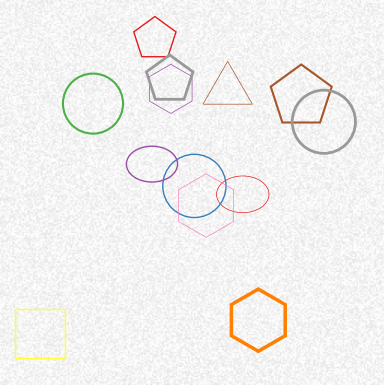[{"shape": "oval", "thickness": 0.5, "radius": 0.34, "center": [0.631, 0.495]}, {"shape": "pentagon", "thickness": 1, "radius": 0.29, "center": [0.402, 0.899]}, {"shape": "circle", "thickness": 1, "radius": 0.41, "center": [0.505, 0.517]}, {"shape": "circle", "thickness": 1.5, "radius": 0.39, "center": [0.242, 0.731]}, {"shape": "oval", "thickness": 1, "radius": 0.33, "center": [0.395, 0.574]}, {"shape": "hexagon", "thickness": 0.5, "radius": 0.32, "center": [0.444, 0.769]}, {"shape": "hexagon", "thickness": 2.5, "radius": 0.4, "center": [0.671, 0.168]}, {"shape": "square", "thickness": 1, "radius": 0.32, "center": [0.103, 0.134]}, {"shape": "triangle", "thickness": 0.5, "radius": 0.37, "center": [0.591, 0.766]}, {"shape": "pentagon", "thickness": 1.5, "radius": 0.42, "center": [0.782, 0.749]}, {"shape": "hexagon", "thickness": 0.5, "radius": 0.41, "center": [0.535, 0.466]}, {"shape": "circle", "thickness": 2, "radius": 0.41, "center": [0.841, 0.684]}, {"shape": "pentagon", "thickness": 2, "radius": 0.32, "center": [0.441, 0.794]}]